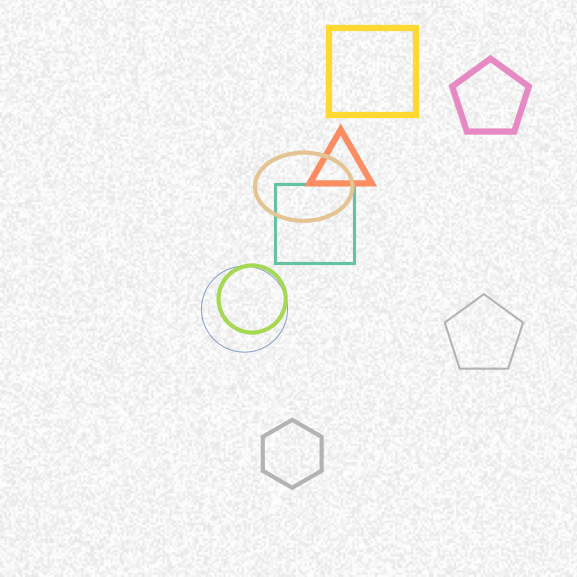[{"shape": "square", "thickness": 1.5, "radius": 0.34, "center": [0.544, 0.612]}, {"shape": "triangle", "thickness": 3, "radius": 0.31, "center": [0.59, 0.713]}, {"shape": "circle", "thickness": 0.5, "radius": 0.37, "center": [0.423, 0.464]}, {"shape": "pentagon", "thickness": 3, "radius": 0.35, "center": [0.849, 0.828]}, {"shape": "circle", "thickness": 2, "radius": 0.29, "center": [0.437, 0.481]}, {"shape": "square", "thickness": 3, "radius": 0.38, "center": [0.644, 0.875]}, {"shape": "oval", "thickness": 2, "radius": 0.42, "center": [0.526, 0.676]}, {"shape": "pentagon", "thickness": 1, "radius": 0.36, "center": [0.838, 0.418]}, {"shape": "hexagon", "thickness": 2, "radius": 0.29, "center": [0.506, 0.213]}]